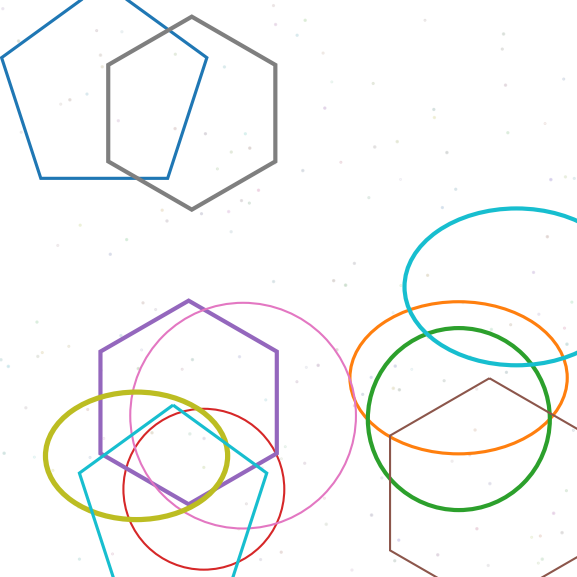[{"shape": "pentagon", "thickness": 1.5, "radius": 0.93, "center": [0.18, 0.842]}, {"shape": "oval", "thickness": 1.5, "radius": 0.94, "center": [0.794, 0.345]}, {"shape": "circle", "thickness": 2, "radius": 0.79, "center": [0.795, 0.273]}, {"shape": "circle", "thickness": 1, "radius": 0.7, "center": [0.353, 0.152]}, {"shape": "hexagon", "thickness": 2, "radius": 0.88, "center": [0.327, 0.302]}, {"shape": "hexagon", "thickness": 1, "radius": 0.99, "center": [0.848, 0.145]}, {"shape": "circle", "thickness": 1, "radius": 0.98, "center": [0.421, 0.279]}, {"shape": "hexagon", "thickness": 2, "radius": 0.84, "center": [0.332, 0.803]}, {"shape": "oval", "thickness": 2.5, "radius": 0.79, "center": [0.236, 0.21]}, {"shape": "oval", "thickness": 2, "radius": 0.97, "center": [0.894, 0.502]}, {"shape": "pentagon", "thickness": 1.5, "radius": 0.85, "center": [0.3, 0.127]}]